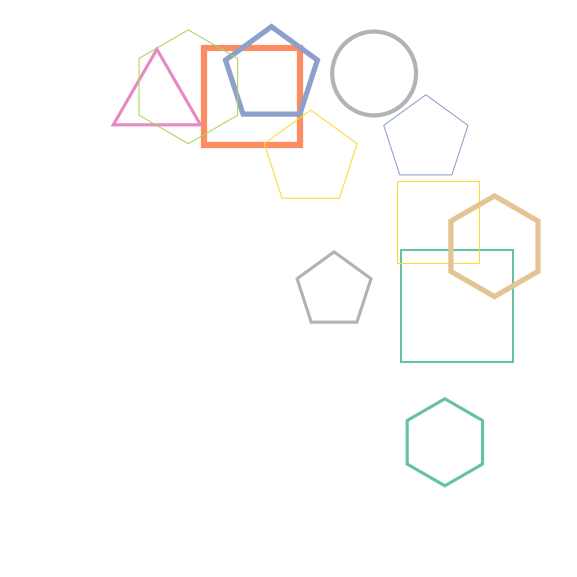[{"shape": "square", "thickness": 1, "radius": 0.48, "center": [0.791, 0.47]}, {"shape": "hexagon", "thickness": 1.5, "radius": 0.38, "center": [0.77, 0.233]}, {"shape": "square", "thickness": 3, "radius": 0.42, "center": [0.436, 0.832]}, {"shape": "pentagon", "thickness": 2.5, "radius": 0.42, "center": [0.47, 0.869]}, {"shape": "pentagon", "thickness": 0.5, "radius": 0.38, "center": [0.737, 0.758]}, {"shape": "triangle", "thickness": 1.5, "radius": 0.44, "center": [0.272, 0.827]}, {"shape": "hexagon", "thickness": 0.5, "radius": 0.49, "center": [0.326, 0.849]}, {"shape": "pentagon", "thickness": 0.5, "radius": 0.42, "center": [0.538, 0.724]}, {"shape": "square", "thickness": 0.5, "radius": 0.35, "center": [0.758, 0.615]}, {"shape": "hexagon", "thickness": 2.5, "radius": 0.44, "center": [0.856, 0.573]}, {"shape": "pentagon", "thickness": 1.5, "radius": 0.34, "center": [0.578, 0.496]}, {"shape": "circle", "thickness": 2, "radius": 0.36, "center": [0.648, 0.872]}]